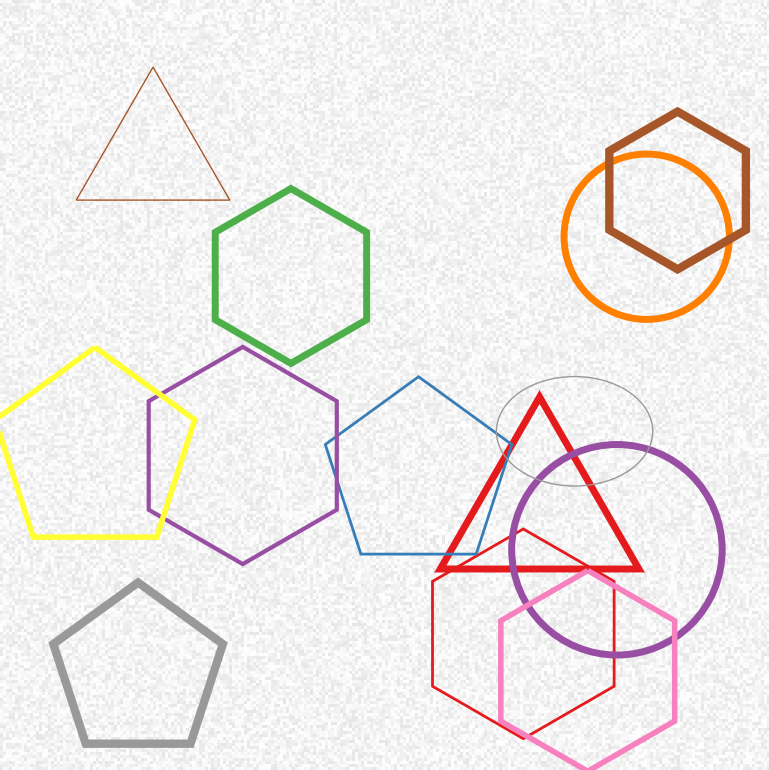[{"shape": "triangle", "thickness": 2.5, "radius": 0.74, "center": [0.701, 0.335]}, {"shape": "hexagon", "thickness": 1, "radius": 0.68, "center": [0.68, 0.177]}, {"shape": "pentagon", "thickness": 1, "radius": 0.64, "center": [0.544, 0.383]}, {"shape": "hexagon", "thickness": 2.5, "radius": 0.57, "center": [0.378, 0.642]}, {"shape": "circle", "thickness": 2.5, "radius": 0.68, "center": [0.801, 0.286]}, {"shape": "hexagon", "thickness": 1.5, "radius": 0.71, "center": [0.315, 0.408]}, {"shape": "circle", "thickness": 2.5, "radius": 0.54, "center": [0.84, 0.693]}, {"shape": "pentagon", "thickness": 2, "radius": 0.68, "center": [0.123, 0.413]}, {"shape": "hexagon", "thickness": 3, "radius": 0.51, "center": [0.88, 0.753]}, {"shape": "triangle", "thickness": 0.5, "radius": 0.58, "center": [0.199, 0.798]}, {"shape": "hexagon", "thickness": 2, "radius": 0.65, "center": [0.763, 0.129]}, {"shape": "oval", "thickness": 0.5, "radius": 0.51, "center": [0.746, 0.44]}, {"shape": "pentagon", "thickness": 3, "radius": 0.58, "center": [0.179, 0.128]}]